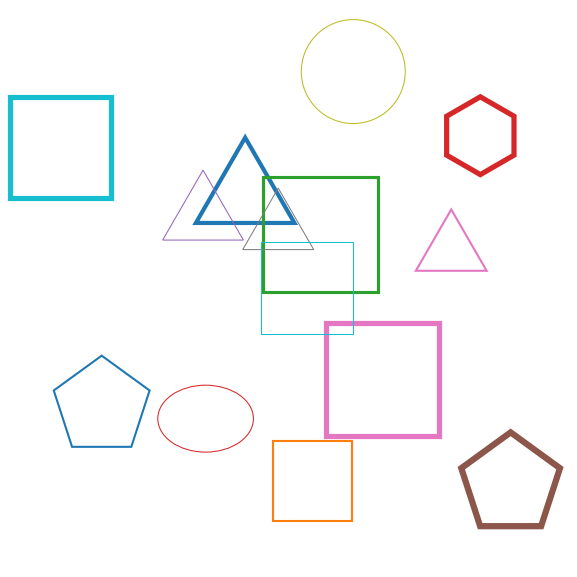[{"shape": "triangle", "thickness": 2, "radius": 0.49, "center": [0.425, 0.662]}, {"shape": "pentagon", "thickness": 1, "radius": 0.44, "center": [0.176, 0.296]}, {"shape": "square", "thickness": 1, "radius": 0.34, "center": [0.541, 0.166]}, {"shape": "square", "thickness": 1.5, "radius": 0.5, "center": [0.555, 0.593]}, {"shape": "oval", "thickness": 0.5, "radius": 0.41, "center": [0.356, 0.274]}, {"shape": "hexagon", "thickness": 2.5, "radius": 0.34, "center": [0.832, 0.764]}, {"shape": "triangle", "thickness": 0.5, "radius": 0.4, "center": [0.352, 0.624]}, {"shape": "pentagon", "thickness": 3, "radius": 0.45, "center": [0.884, 0.161]}, {"shape": "triangle", "thickness": 1, "radius": 0.35, "center": [0.781, 0.566]}, {"shape": "square", "thickness": 2.5, "radius": 0.49, "center": [0.663, 0.342]}, {"shape": "triangle", "thickness": 0.5, "radius": 0.35, "center": [0.482, 0.602]}, {"shape": "circle", "thickness": 0.5, "radius": 0.45, "center": [0.612, 0.875]}, {"shape": "square", "thickness": 2.5, "radius": 0.44, "center": [0.105, 0.744]}, {"shape": "square", "thickness": 0.5, "radius": 0.4, "center": [0.532, 0.5]}]